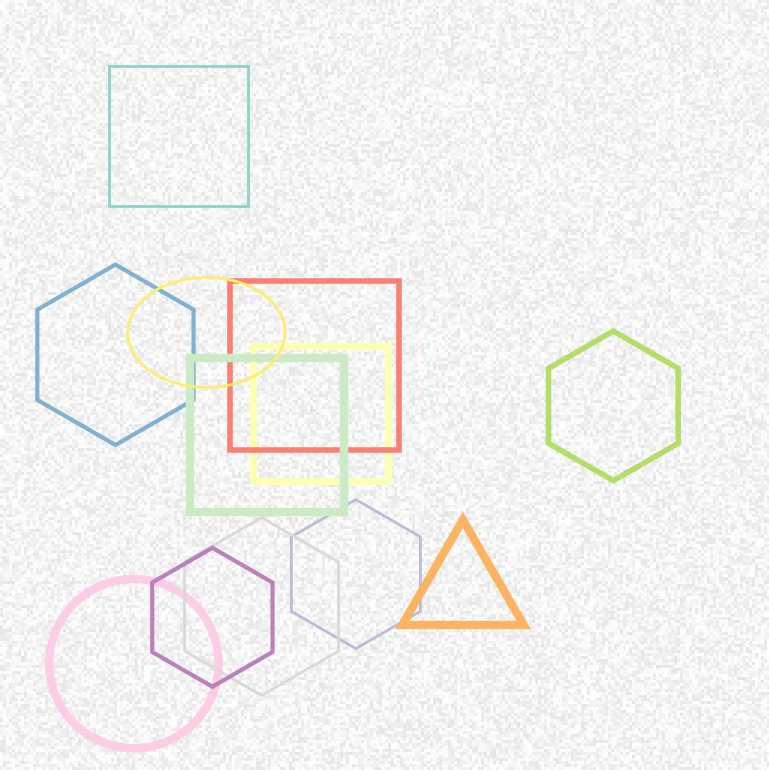[{"shape": "square", "thickness": 1, "radius": 0.45, "center": [0.232, 0.823]}, {"shape": "square", "thickness": 2.5, "radius": 0.44, "center": [0.416, 0.463]}, {"shape": "hexagon", "thickness": 1, "radius": 0.48, "center": [0.462, 0.254]}, {"shape": "square", "thickness": 2, "radius": 0.55, "center": [0.408, 0.525]}, {"shape": "hexagon", "thickness": 1.5, "radius": 0.59, "center": [0.15, 0.539]}, {"shape": "triangle", "thickness": 3, "radius": 0.46, "center": [0.601, 0.234]}, {"shape": "hexagon", "thickness": 2, "radius": 0.49, "center": [0.797, 0.473]}, {"shape": "circle", "thickness": 3, "radius": 0.55, "center": [0.174, 0.138]}, {"shape": "hexagon", "thickness": 1, "radius": 0.58, "center": [0.34, 0.212]}, {"shape": "hexagon", "thickness": 1.5, "radius": 0.45, "center": [0.276, 0.198]}, {"shape": "square", "thickness": 3, "radius": 0.5, "center": [0.347, 0.435]}, {"shape": "oval", "thickness": 1, "radius": 0.51, "center": [0.268, 0.568]}]